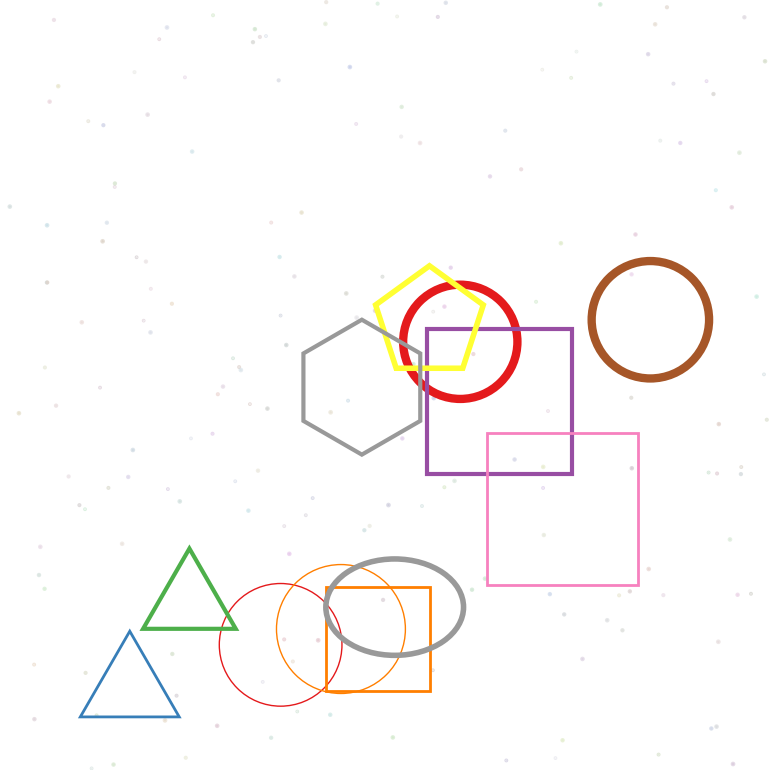[{"shape": "circle", "thickness": 0.5, "radius": 0.4, "center": [0.364, 0.163]}, {"shape": "circle", "thickness": 3, "radius": 0.37, "center": [0.598, 0.556]}, {"shape": "triangle", "thickness": 1, "radius": 0.37, "center": [0.169, 0.106]}, {"shape": "triangle", "thickness": 1.5, "radius": 0.35, "center": [0.246, 0.218]}, {"shape": "square", "thickness": 1.5, "radius": 0.47, "center": [0.648, 0.479]}, {"shape": "circle", "thickness": 0.5, "radius": 0.42, "center": [0.443, 0.183]}, {"shape": "square", "thickness": 1, "radius": 0.34, "center": [0.49, 0.17]}, {"shape": "pentagon", "thickness": 2, "radius": 0.37, "center": [0.558, 0.581]}, {"shape": "circle", "thickness": 3, "radius": 0.38, "center": [0.845, 0.585]}, {"shape": "square", "thickness": 1, "radius": 0.49, "center": [0.731, 0.339]}, {"shape": "hexagon", "thickness": 1.5, "radius": 0.44, "center": [0.47, 0.497]}, {"shape": "oval", "thickness": 2, "radius": 0.45, "center": [0.513, 0.211]}]